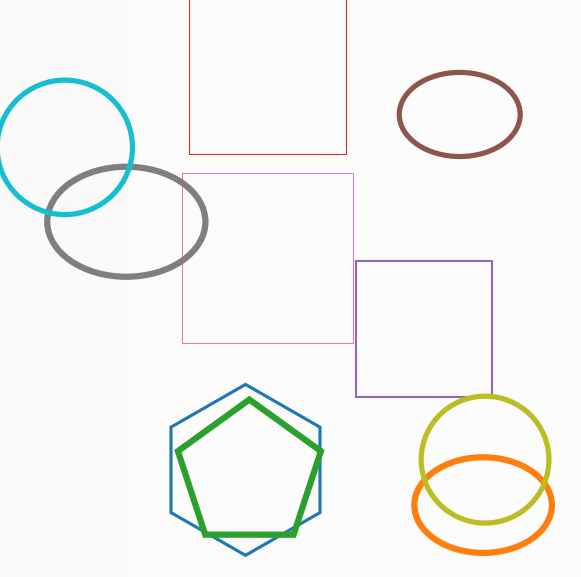[{"shape": "hexagon", "thickness": 1.5, "radius": 0.74, "center": [0.422, 0.185]}, {"shape": "oval", "thickness": 3, "radius": 0.59, "center": [0.831, 0.125]}, {"shape": "pentagon", "thickness": 3, "radius": 0.65, "center": [0.429, 0.178]}, {"shape": "square", "thickness": 0.5, "radius": 0.68, "center": [0.46, 0.868]}, {"shape": "square", "thickness": 1, "radius": 0.59, "center": [0.73, 0.43]}, {"shape": "oval", "thickness": 2.5, "radius": 0.52, "center": [0.791, 0.801]}, {"shape": "square", "thickness": 0.5, "radius": 0.74, "center": [0.46, 0.553]}, {"shape": "oval", "thickness": 3, "radius": 0.68, "center": [0.217, 0.615]}, {"shape": "circle", "thickness": 2.5, "radius": 0.55, "center": [0.835, 0.203]}, {"shape": "circle", "thickness": 2.5, "radius": 0.58, "center": [0.111, 0.744]}]